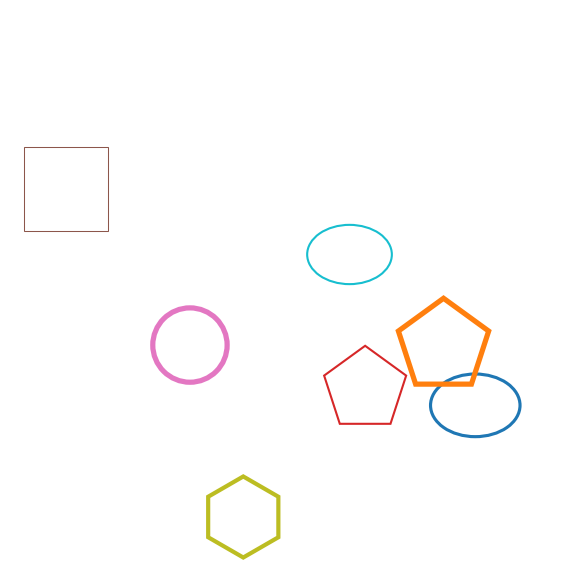[{"shape": "oval", "thickness": 1.5, "radius": 0.39, "center": [0.823, 0.297]}, {"shape": "pentagon", "thickness": 2.5, "radius": 0.41, "center": [0.768, 0.4]}, {"shape": "pentagon", "thickness": 1, "radius": 0.37, "center": [0.632, 0.326]}, {"shape": "square", "thickness": 0.5, "radius": 0.36, "center": [0.114, 0.671]}, {"shape": "circle", "thickness": 2.5, "radius": 0.32, "center": [0.329, 0.402]}, {"shape": "hexagon", "thickness": 2, "radius": 0.35, "center": [0.421, 0.104]}, {"shape": "oval", "thickness": 1, "radius": 0.37, "center": [0.605, 0.558]}]